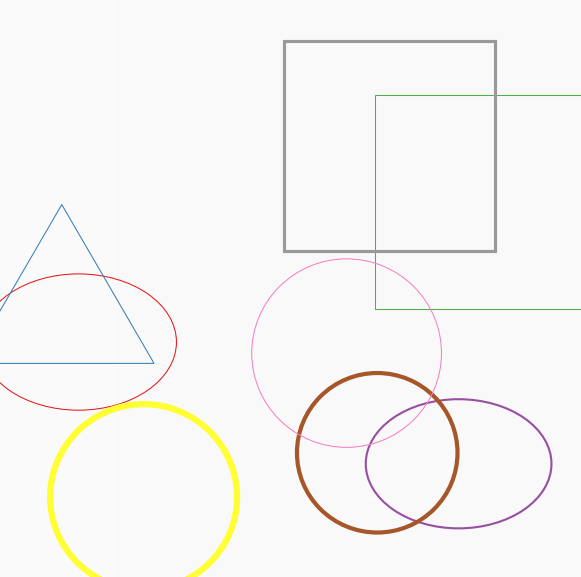[{"shape": "oval", "thickness": 0.5, "radius": 0.84, "center": [0.135, 0.407]}, {"shape": "triangle", "thickness": 0.5, "radius": 0.92, "center": [0.106, 0.462]}, {"shape": "square", "thickness": 0.5, "radius": 0.93, "center": [0.831, 0.649]}, {"shape": "oval", "thickness": 1, "radius": 0.8, "center": [0.789, 0.196]}, {"shape": "circle", "thickness": 3, "radius": 0.8, "center": [0.247, 0.138]}, {"shape": "circle", "thickness": 2, "radius": 0.69, "center": [0.649, 0.215]}, {"shape": "circle", "thickness": 0.5, "radius": 0.82, "center": [0.596, 0.388]}, {"shape": "square", "thickness": 1.5, "radius": 0.91, "center": [0.671, 0.746]}]